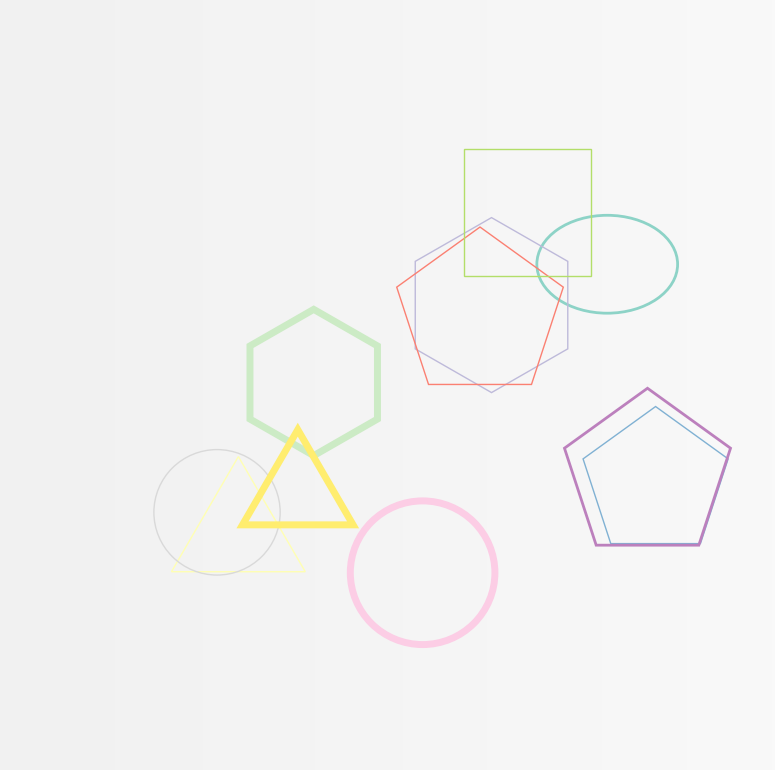[{"shape": "oval", "thickness": 1, "radius": 0.45, "center": [0.784, 0.657]}, {"shape": "triangle", "thickness": 0.5, "radius": 0.5, "center": [0.308, 0.307]}, {"shape": "hexagon", "thickness": 0.5, "radius": 0.57, "center": [0.634, 0.604]}, {"shape": "pentagon", "thickness": 0.5, "radius": 0.57, "center": [0.619, 0.592]}, {"shape": "pentagon", "thickness": 0.5, "radius": 0.49, "center": [0.846, 0.374]}, {"shape": "square", "thickness": 0.5, "radius": 0.41, "center": [0.681, 0.724]}, {"shape": "circle", "thickness": 2.5, "radius": 0.47, "center": [0.545, 0.256]}, {"shape": "circle", "thickness": 0.5, "radius": 0.41, "center": [0.28, 0.335]}, {"shape": "pentagon", "thickness": 1, "radius": 0.56, "center": [0.835, 0.383]}, {"shape": "hexagon", "thickness": 2.5, "radius": 0.47, "center": [0.405, 0.503]}, {"shape": "triangle", "thickness": 2.5, "radius": 0.41, "center": [0.384, 0.36]}]